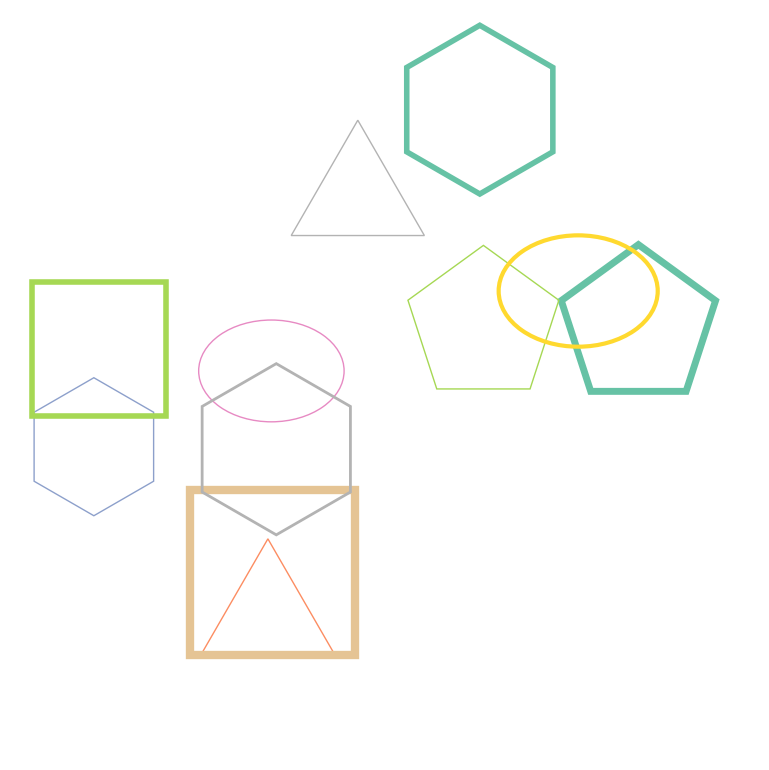[{"shape": "pentagon", "thickness": 2.5, "radius": 0.53, "center": [0.829, 0.577]}, {"shape": "hexagon", "thickness": 2, "radius": 0.55, "center": [0.623, 0.858]}, {"shape": "triangle", "thickness": 0.5, "radius": 0.5, "center": [0.348, 0.2]}, {"shape": "hexagon", "thickness": 0.5, "radius": 0.45, "center": [0.122, 0.42]}, {"shape": "oval", "thickness": 0.5, "radius": 0.47, "center": [0.352, 0.518]}, {"shape": "square", "thickness": 2, "radius": 0.44, "center": [0.128, 0.547]}, {"shape": "pentagon", "thickness": 0.5, "radius": 0.52, "center": [0.628, 0.578]}, {"shape": "oval", "thickness": 1.5, "radius": 0.52, "center": [0.751, 0.622]}, {"shape": "square", "thickness": 3, "radius": 0.54, "center": [0.354, 0.256]}, {"shape": "hexagon", "thickness": 1, "radius": 0.56, "center": [0.359, 0.417]}, {"shape": "triangle", "thickness": 0.5, "radius": 0.5, "center": [0.465, 0.744]}]